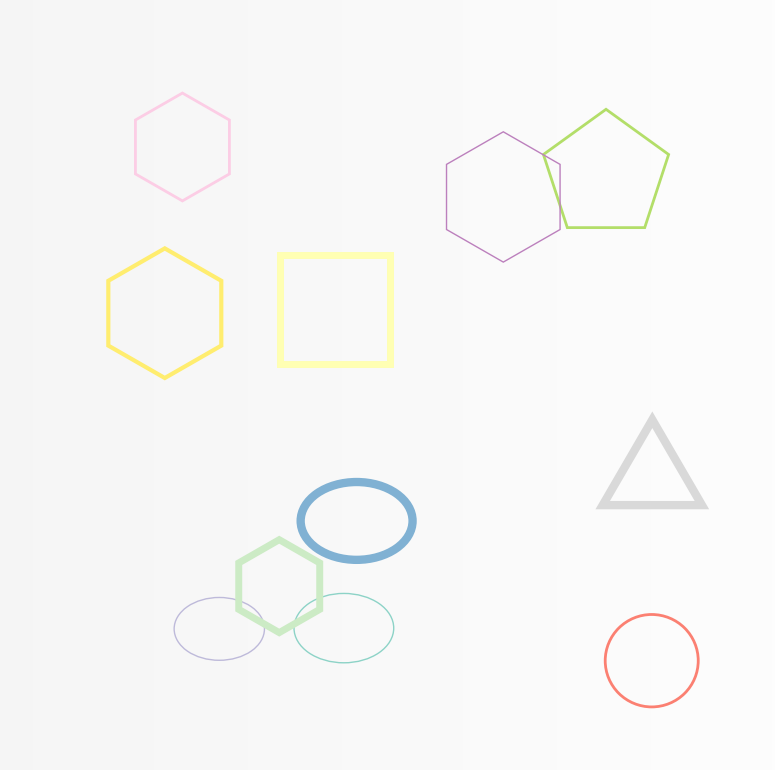[{"shape": "oval", "thickness": 0.5, "radius": 0.32, "center": [0.444, 0.184]}, {"shape": "square", "thickness": 2.5, "radius": 0.35, "center": [0.432, 0.598]}, {"shape": "oval", "thickness": 0.5, "radius": 0.29, "center": [0.283, 0.183]}, {"shape": "circle", "thickness": 1, "radius": 0.3, "center": [0.841, 0.142]}, {"shape": "oval", "thickness": 3, "radius": 0.36, "center": [0.46, 0.323]}, {"shape": "pentagon", "thickness": 1, "radius": 0.42, "center": [0.782, 0.773]}, {"shape": "hexagon", "thickness": 1, "radius": 0.35, "center": [0.235, 0.809]}, {"shape": "triangle", "thickness": 3, "radius": 0.37, "center": [0.842, 0.381]}, {"shape": "hexagon", "thickness": 0.5, "radius": 0.42, "center": [0.649, 0.744]}, {"shape": "hexagon", "thickness": 2.5, "radius": 0.3, "center": [0.36, 0.239]}, {"shape": "hexagon", "thickness": 1.5, "radius": 0.42, "center": [0.213, 0.593]}]